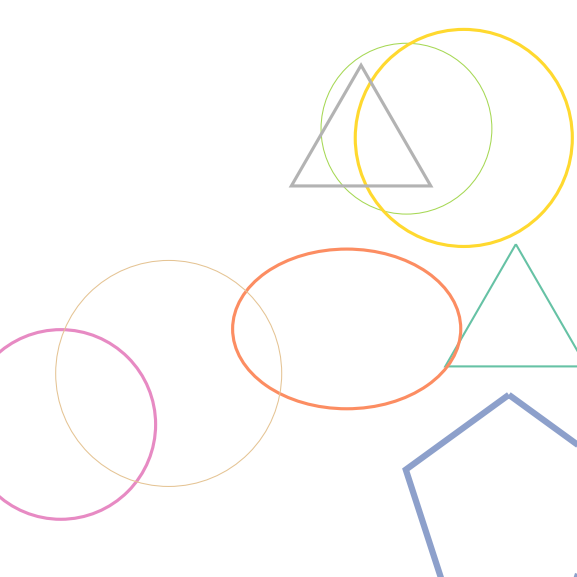[{"shape": "triangle", "thickness": 1, "radius": 0.71, "center": [0.893, 0.435]}, {"shape": "oval", "thickness": 1.5, "radius": 0.99, "center": [0.6, 0.43]}, {"shape": "pentagon", "thickness": 3, "radius": 0.94, "center": [0.881, 0.128]}, {"shape": "circle", "thickness": 1.5, "radius": 0.82, "center": [0.105, 0.264]}, {"shape": "circle", "thickness": 0.5, "radius": 0.74, "center": [0.704, 0.776]}, {"shape": "circle", "thickness": 1.5, "radius": 0.94, "center": [0.803, 0.76]}, {"shape": "circle", "thickness": 0.5, "radius": 0.98, "center": [0.292, 0.352]}, {"shape": "triangle", "thickness": 1.5, "radius": 0.7, "center": [0.625, 0.747]}]